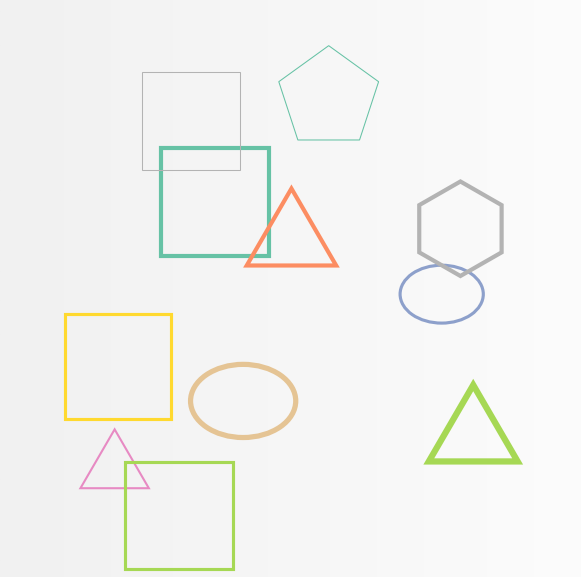[{"shape": "square", "thickness": 2, "radius": 0.47, "center": [0.37, 0.65]}, {"shape": "pentagon", "thickness": 0.5, "radius": 0.45, "center": [0.565, 0.83]}, {"shape": "triangle", "thickness": 2, "radius": 0.44, "center": [0.501, 0.584]}, {"shape": "oval", "thickness": 1.5, "radius": 0.36, "center": [0.76, 0.49]}, {"shape": "triangle", "thickness": 1, "radius": 0.34, "center": [0.197, 0.188]}, {"shape": "triangle", "thickness": 3, "radius": 0.44, "center": [0.814, 0.244]}, {"shape": "square", "thickness": 1.5, "radius": 0.46, "center": [0.308, 0.107]}, {"shape": "square", "thickness": 1.5, "radius": 0.46, "center": [0.204, 0.364]}, {"shape": "oval", "thickness": 2.5, "radius": 0.45, "center": [0.418, 0.305]}, {"shape": "hexagon", "thickness": 2, "radius": 0.41, "center": [0.792, 0.603]}, {"shape": "square", "thickness": 0.5, "radius": 0.42, "center": [0.329, 0.79]}]